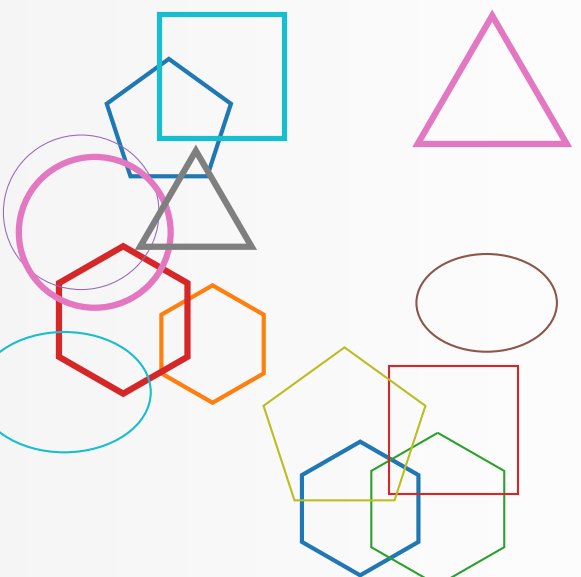[{"shape": "pentagon", "thickness": 2, "radius": 0.56, "center": [0.29, 0.785]}, {"shape": "hexagon", "thickness": 2, "radius": 0.58, "center": [0.62, 0.119]}, {"shape": "hexagon", "thickness": 2, "radius": 0.51, "center": [0.366, 0.403]}, {"shape": "hexagon", "thickness": 1, "radius": 0.66, "center": [0.753, 0.118]}, {"shape": "hexagon", "thickness": 3, "radius": 0.64, "center": [0.212, 0.445]}, {"shape": "square", "thickness": 1, "radius": 0.55, "center": [0.78, 0.255]}, {"shape": "circle", "thickness": 0.5, "radius": 0.67, "center": [0.14, 0.631]}, {"shape": "oval", "thickness": 1, "radius": 0.6, "center": [0.837, 0.475]}, {"shape": "circle", "thickness": 3, "radius": 0.65, "center": [0.163, 0.597]}, {"shape": "triangle", "thickness": 3, "radius": 0.74, "center": [0.847, 0.824]}, {"shape": "triangle", "thickness": 3, "radius": 0.55, "center": [0.337, 0.627]}, {"shape": "pentagon", "thickness": 1, "radius": 0.73, "center": [0.593, 0.251]}, {"shape": "square", "thickness": 2.5, "radius": 0.54, "center": [0.381, 0.867]}, {"shape": "oval", "thickness": 1, "radius": 0.74, "center": [0.111, 0.32]}]